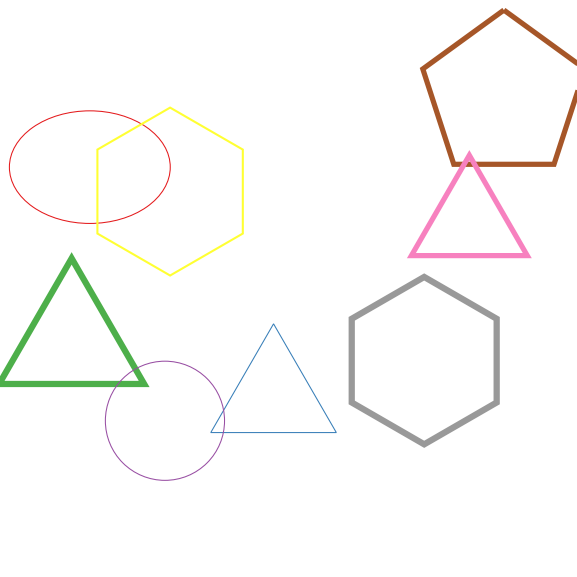[{"shape": "oval", "thickness": 0.5, "radius": 0.7, "center": [0.156, 0.71]}, {"shape": "triangle", "thickness": 0.5, "radius": 0.63, "center": [0.474, 0.313]}, {"shape": "triangle", "thickness": 3, "radius": 0.72, "center": [0.124, 0.407]}, {"shape": "circle", "thickness": 0.5, "radius": 0.52, "center": [0.286, 0.271]}, {"shape": "hexagon", "thickness": 1, "radius": 0.73, "center": [0.295, 0.667]}, {"shape": "pentagon", "thickness": 2.5, "radius": 0.74, "center": [0.873, 0.834]}, {"shape": "triangle", "thickness": 2.5, "radius": 0.58, "center": [0.813, 0.614]}, {"shape": "hexagon", "thickness": 3, "radius": 0.72, "center": [0.735, 0.375]}]